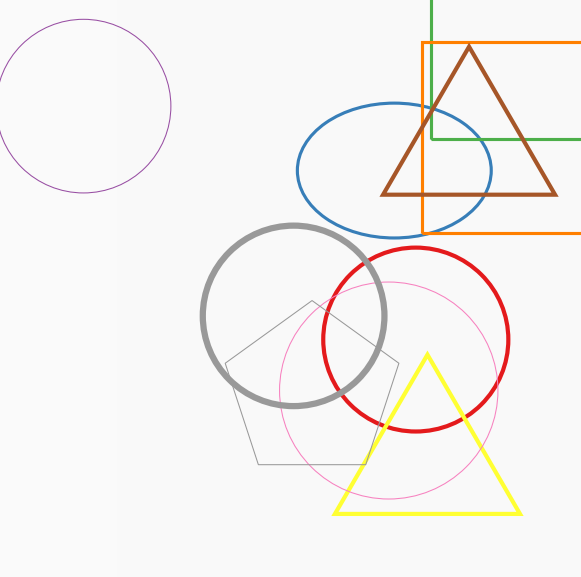[{"shape": "circle", "thickness": 2, "radius": 0.8, "center": [0.715, 0.411]}, {"shape": "oval", "thickness": 1.5, "radius": 0.83, "center": [0.678, 0.704]}, {"shape": "square", "thickness": 1.5, "radius": 0.71, "center": [0.883, 0.9]}, {"shape": "circle", "thickness": 0.5, "radius": 0.75, "center": [0.144, 0.815]}, {"shape": "square", "thickness": 1.5, "radius": 0.83, "center": [0.892, 0.761]}, {"shape": "triangle", "thickness": 2, "radius": 0.92, "center": [0.735, 0.201]}, {"shape": "triangle", "thickness": 2, "radius": 0.85, "center": [0.807, 0.747]}, {"shape": "circle", "thickness": 0.5, "radius": 0.94, "center": [0.669, 0.323]}, {"shape": "pentagon", "thickness": 0.5, "radius": 0.79, "center": [0.537, 0.322]}, {"shape": "circle", "thickness": 3, "radius": 0.78, "center": [0.505, 0.452]}]